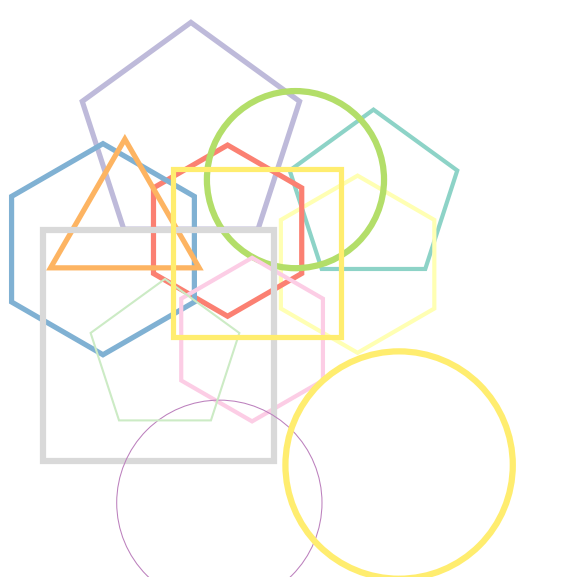[{"shape": "pentagon", "thickness": 2, "radius": 0.76, "center": [0.647, 0.657]}, {"shape": "hexagon", "thickness": 2, "radius": 0.77, "center": [0.619, 0.542]}, {"shape": "pentagon", "thickness": 2.5, "radius": 0.99, "center": [0.331, 0.762]}, {"shape": "hexagon", "thickness": 2.5, "radius": 0.74, "center": [0.394, 0.6]}, {"shape": "hexagon", "thickness": 2.5, "radius": 0.91, "center": [0.178, 0.568]}, {"shape": "triangle", "thickness": 2.5, "radius": 0.74, "center": [0.216, 0.61]}, {"shape": "circle", "thickness": 3, "radius": 0.77, "center": [0.512, 0.688]}, {"shape": "hexagon", "thickness": 2, "radius": 0.71, "center": [0.437, 0.411]}, {"shape": "square", "thickness": 3, "radius": 1.0, "center": [0.274, 0.401]}, {"shape": "circle", "thickness": 0.5, "radius": 0.89, "center": [0.38, 0.129]}, {"shape": "pentagon", "thickness": 1, "radius": 0.68, "center": [0.286, 0.381]}, {"shape": "circle", "thickness": 3, "radius": 0.98, "center": [0.691, 0.194]}, {"shape": "square", "thickness": 2.5, "radius": 0.73, "center": [0.445, 0.561]}]